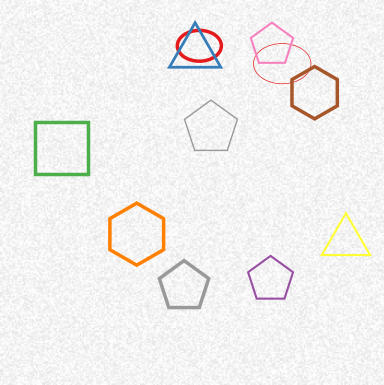[{"shape": "oval", "thickness": 0.5, "radius": 0.37, "center": [0.733, 0.835]}, {"shape": "oval", "thickness": 2.5, "radius": 0.29, "center": [0.518, 0.881]}, {"shape": "triangle", "thickness": 2, "radius": 0.39, "center": [0.507, 0.864]}, {"shape": "square", "thickness": 2.5, "radius": 0.34, "center": [0.16, 0.616]}, {"shape": "pentagon", "thickness": 1.5, "radius": 0.31, "center": [0.703, 0.274]}, {"shape": "hexagon", "thickness": 2.5, "radius": 0.4, "center": [0.355, 0.392]}, {"shape": "triangle", "thickness": 1.5, "radius": 0.36, "center": [0.899, 0.374]}, {"shape": "hexagon", "thickness": 2.5, "radius": 0.34, "center": [0.817, 0.759]}, {"shape": "pentagon", "thickness": 1.5, "radius": 0.29, "center": [0.706, 0.884]}, {"shape": "pentagon", "thickness": 1, "radius": 0.36, "center": [0.548, 0.668]}, {"shape": "pentagon", "thickness": 2.5, "radius": 0.34, "center": [0.478, 0.256]}]